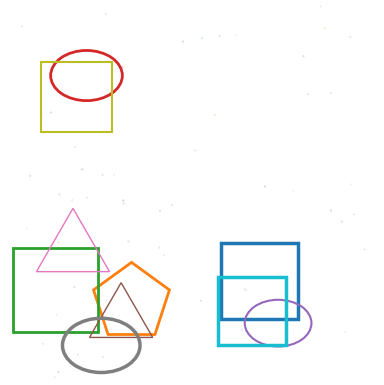[{"shape": "square", "thickness": 2.5, "radius": 0.5, "center": [0.674, 0.27]}, {"shape": "pentagon", "thickness": 2, "radius": 0.52, "center": [0.342, 0.215]}, {"shape": "square", "thickness": 2, "radius": 0.55, "center": [0.144, 0.247]}, {"shape": "oval", "thickness": 2, "radius": 0.47, "center": [0.225, 0.804]}, {"shape": "oval", "thickness": 1.5, "radius": 0.43, "center": [0.722, 0.161]}, {"shape": "triangle", "thickness": 1, "radius": 0.47, "center": [0.315, 0.171]}, {"shape": "triangle", "thickness": 1, "radius": 0.55, "center": [0.19, 0.349]}, {"shape": "oval", "thickness": 2.5, "radius": 0.5, "center": [0.263, 0.103]}, {"shape": "square", "thickness": 1.5, "radius": 0.46, "center": [0.199, 0.748]}, {"shape": "square", "thickness": 2.5, "radius": 0.44, "center": [0.654, 0.193]}]